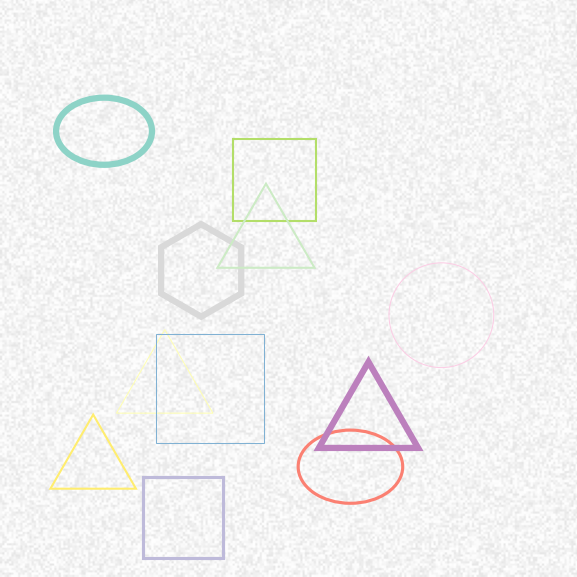[{"shape": "oval", "thickness": 3, "radius": 0.42, "center": [0.18, 0.772]}, {"shape": "triangle", "thickness": 0.5, "radius": 0.48, "center": [0.285, 0.332]}, {"shape": "square", "thickness": 1.5, "radius": 0.35, "center": [0.317, 0.103]}, {"shape": "oval", "thickness": 1.5, "radius": 0.45, "center": [0.607, 0.191]}, {"shape": "square", "thickness": 0.5, "radius": 0.47, "center": [0.364, 0.326]}, {"shape": "square", "thickness": 1, "radius": 0.36, "center": [0.476, 0.687]}, {"shape": "circle", "thickness": 0.5, "radius": 0.45, "center": [0.764, 0.453]}, {"shape": "hexagon", "thickness": 3, "radius": 0.4, "center": [0.348, 0.531]}, {"shape": "triangle", "thickness": 3, "radius": 0.5, "center": [0.638, 0.273]}, {"shape": "triangle", "thickness": 1, "radius": 0.49, "center": [0.461, 0.584]}, {"shape": "triangle", "thickness": 1, "radius": 0.43, "center": [0.161, 0.196]}]